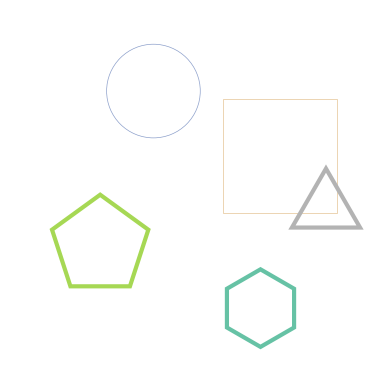[{"shape": "hexagon", "thickness": 3, "radius": 0.5, "center": [0.677, 0.2]}, {"shape": "circle", "thickness": 0.5, "radius": 0.61, "center": [0.399, 0.763]}, {"shape": "pentagon", "thickness": 3, "radius": 0.66, "center": [0.26, 0.363]}, {"shape": "square", "thickness": 0.5, "radius": 0.74, "center": [0.727, 0.594]}, {"shape": "triangle", "thickness": 3, "radius": 0.51, "center": [0.847, 0.46]}]